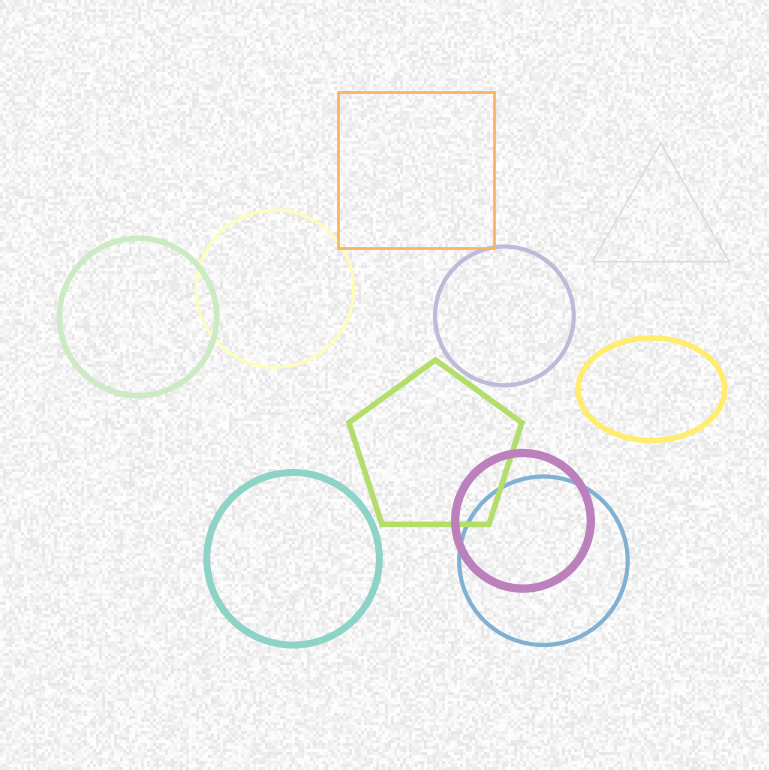[{"shape": "circle", "thickness": 2.5, "radius": 0.56, "center": [0.381, 0.274]}, {"shape": "circle", "thickness": 1, "radius": 0.51, "center": [0.357, 0.625]}, {"shape": "circle", "thickness": 1.5, "radius": 0.45, "center": [0.655, 0.59]}, {"shape": "circle", "thickness": 1.5, "radius": 0.55, "center": [0.706, 0.272]}, {"shape": "square", "thickness": 1, "radius": 0.51, "center": [0.541, 0.779]}, {"shape": "pentagon", "thickness": 2, "radius": 0.59, "center": [0.565, 0.414]}, {"shape": "triangle", "thickness": 0.5, "radius": 0.51, "center": [0.858, 0.711]}, {"shape": "circle", "thickness": 3, "radius": 0.44, "center": [0.679, 0.324]}, {"shape": "circle", "thickness": 2, "radius": 0.51, "center": [0.179, 0.588]}, {"shape": "oval", "thickness": 2, "radius": 0.48, "center": [0.846, 0.495]}]